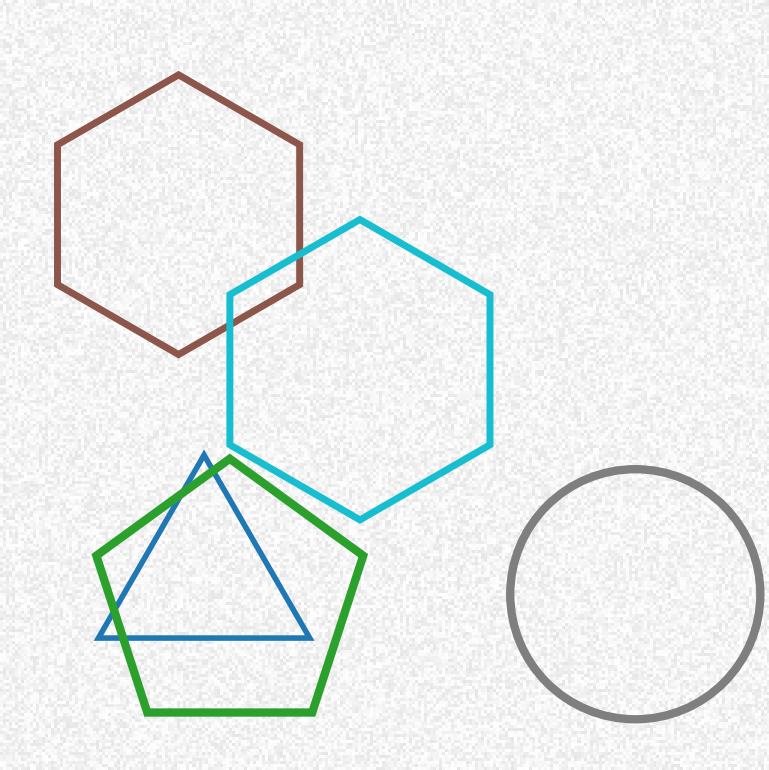[{"shape": "triangle", "thickness": 2, "radius": 0.79, "center": [0.265, 0.251]}, {"shape": "pentagon", "thickness": 3, "radius": 0.91, "center": [0.298, 0.222]}, {"shape": "hexagon", "thickness": 2.5, "radius": 0.91, "center": [0.232, 0.721]}, {"shape": "circle", "thickness": 3, "radius": 0.81, "center": [0.825, 0.228]}, {"shape": "hexagon", "thickness": 2.5, "radius": 0.98, "center": [0.467, 0.52]}]